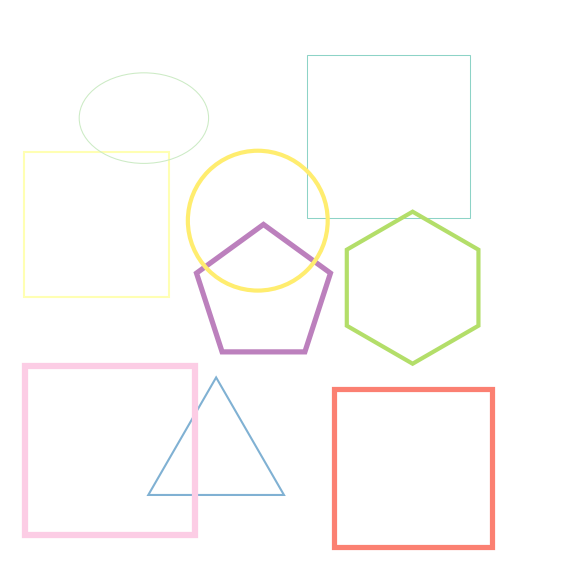[{"shape": "square", "thickness": 0.5, "radius": 0.7, "center": [0.673, 0.763]}, {"shape": "square", "thickness": 1, "radius": 0.63, "center": [0.167, 0.611]}, {"shape": "square", "thickness": 2.5, "radius": 0.68, "center": [0.715, 0.189]}, {"shape": "triangle", "thickness": 1, "radius": 0.68, "center": [0.374, 0.21]}, {"shape": "hexagon", "thickness": 2, "radius": 0.66, "center": [0.714, 0.501]}, {"shape": "square", "thickness": 3, "radius": 0.73, "center": [0.19, 0.219]}, {"shape": "pentagon", "thickness": 2.5, "radius": 0.61, "center": [0.456, 0.488]}, {"shape": "oval", "thickness": 0.5, "radius": 0.56, "center": [0.249, 0.795]}, {"shape": "circle", "thickness": 2, "radius": 0.61, "center": [0.446, 0.617]}]